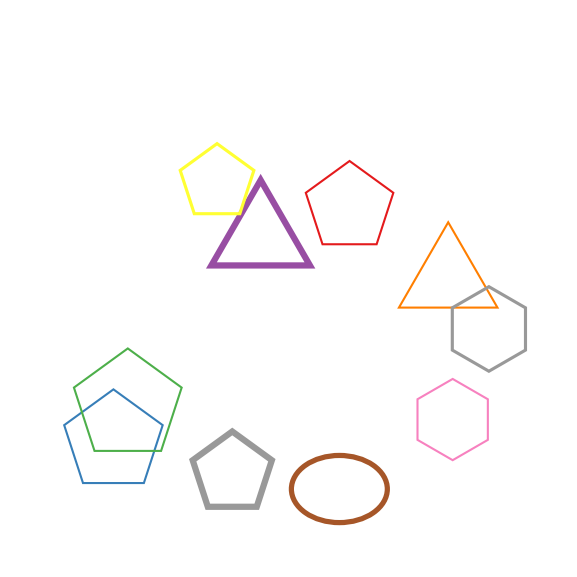[{"shape": "pentagon", "thickness": 1, "radius": 0.4, "center": [0.605, 0.641]}, {"shape": "pentagon", "thickness": 1, "radius": 0.45, "center": [0.196, 0.235]}, {"shape": "pentagon", "thickness": 1, "radius": 0.49, "center": [0.221, 0.298]}, {"shape": "triangle", "thickness": 3, "radius": 0.49, "center": [0.451, 0.589]}, {"shape": "triangle", "thickness": 1, "radius": 0.49, "center": [0.776, 0.516]}, {"shape": "pentagon", "thickness": 1.5, "radius": 0.34, "center": [0.376, 0.683]}, {"shape": "oval", "thickness": 2.5, "radius": 0.42, "center": [0.588, 0.152]}, {"shape": "hexagon", "thickness": 1, "radius": 0.35, "center": [0.784, 0.273]}, {"shape": "pentagon", "thickness": 3, "radius": 0.36, "center": [0.402, 0.18]}, {"shape": "hexagon", "thickness": 1.5, "radius": 0.37, "center": [0.847, 0.43]}]